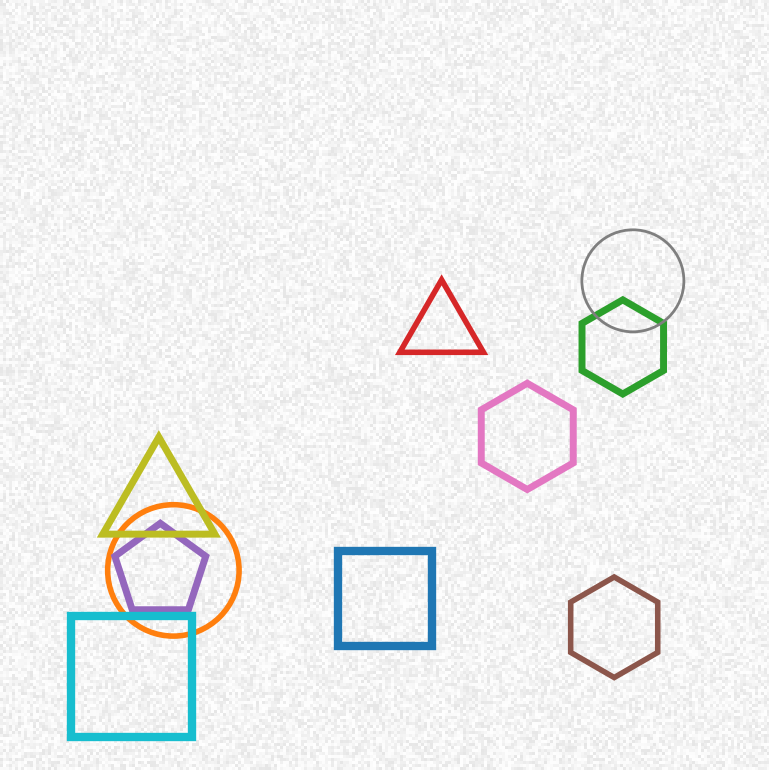[{"shape": "square", "thickness": 3, "radius": 0.31, "center": [0.5, 0.223]}, {"shape": "circle", "thickness": 2, "radius": 0.43, "center": [0.225, 0.259]}, {"shape": "hexagon", "thickness": 2.5, "radius": 0.31, "center": [0.809, 0.549]}, {"shape": "triangle", "thickness": 2, "radius": 0.31, "center": [0.574, 0.574]}, {"shape": "pentagon", "thickness": 2.5, "radius": 0.31, "center": [0.208, 0.258]}, {"shape": "hexagon", "thickness": 2, "radius": 0.33, "center": [0.798, 0.185]}, {"shape": "hexagon", "thickness": 2.5, "radius": 0.34, "center": [0.685, 0.433]}, {"shape": "circle", "thickness": 1, "radius": 0.33, "center": [0.822, 0.635]}, {"shape": "triangle", "thickness": 2.5, "radius": 0.42, "center": [0.206, 0.348]}, {"shape": "square", "thickness": 3, "radius": 0.39, "center": [0.171, 0.122]}]